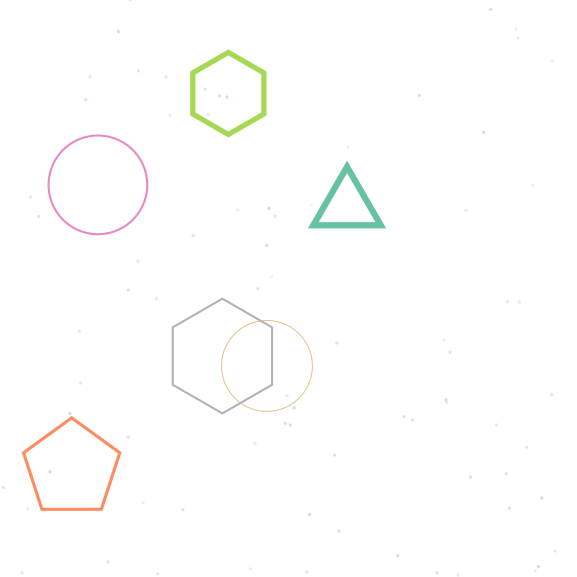[{"shape": "triangle", "thickness": 3, "radius": 0.34, "center": [0.601, 0.643]}, {"shape": "pentagon", "thickness": 1.5, "radius": 0.44, "center": [0.124, 0.188]}, {"shape": "circle", "thickness": 1, "radius": 0.43, "center": [0.17, 0.679]}, {"shape": "hexagon", "thickness": 2.5, "radius": 0.36, "center": [0.395, 0.837]}, {"shape": "circle", "thickness": 0.5, "radius": 0.39, "center": [0.462, 0.365]}, {"shape": "hexagon", "thickness": 1, "radius": 0.5, "center": [0.385, 0.383]}]